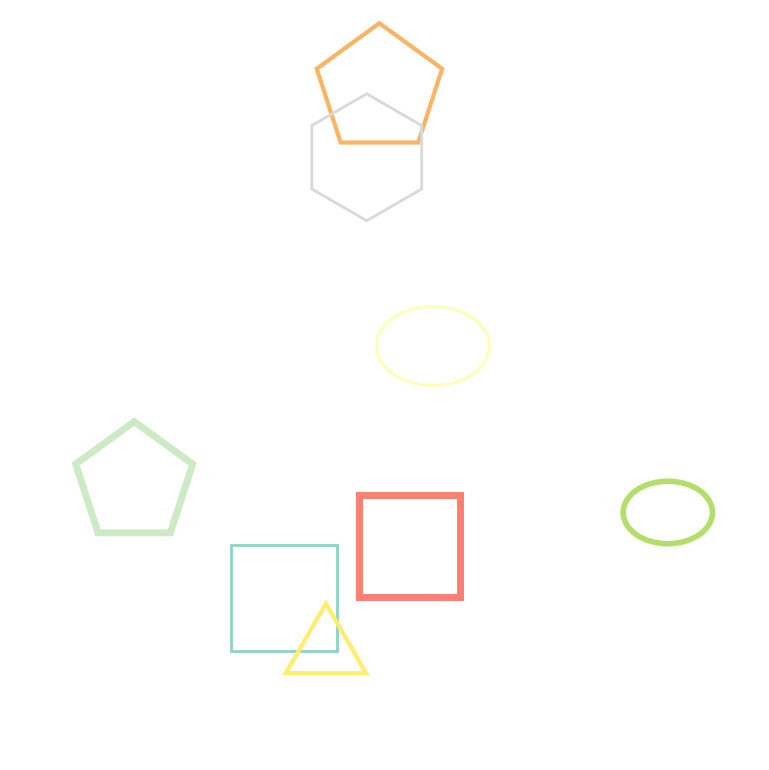[{"shape": "square", "thickness": 1, "radius": 0.34, "center": [0.369, 0.223]}, {"shape": "oval", "thickness": 1, "radius": 0.37, "center": [0.562, 0.551]}, {"shape": "square", "thickness": 2.5, "radius": 0.33, "center": [0.532, 0.291]}, {"shape": "pentagon", "thickness": 1.5, "radius": 0.43, "center": [0.493, 0.884]}, {"shape": "oval", "thickness": 2, "radius": 0.29, "center": [0.867, 0.334]}, {"shape": "hexagon", "thickness": 1, "radius": 0.41, "center": [0.476, 0.796]}, {"shape": "pentagon", "thickness": 2.5, "radius": 0.4, "center": [0.174, 0.373]}, {"shape": "triangle", "thickness": 1.5, "radius": 0.3, "center": [0.423, 0.156]}]